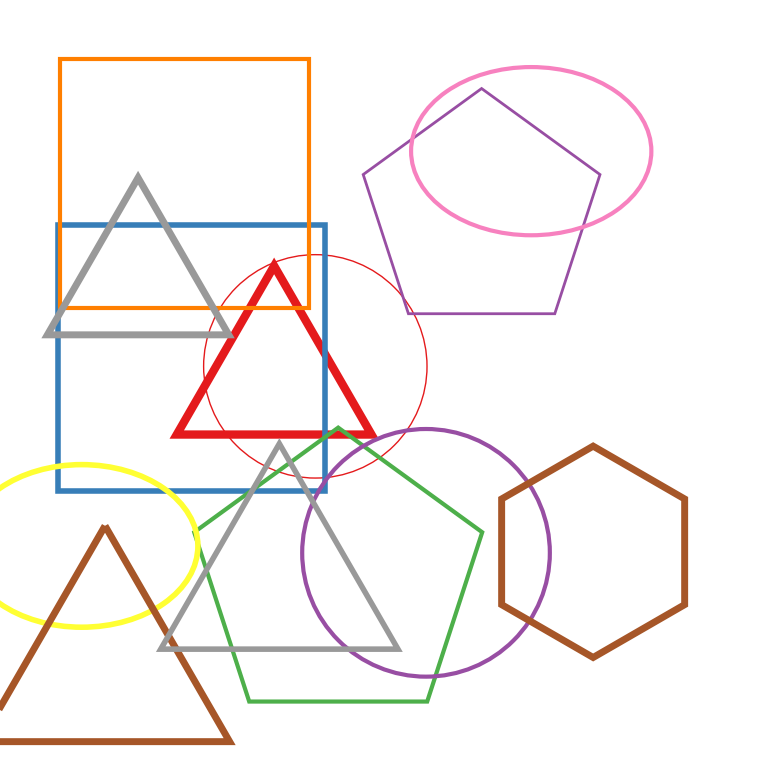[{"shape": "circle", "thickness": 0.5, "radius": 0.73, "center": [0.41, 0.524]}, {"shape": "triangle", "thickness": 3, "radius": 0.73, "center": [0.356, 0.509]}, {"shape": "square", "thickness": 2, "radius": 0.87, "center": [0.248, 0.535]}, {"shape": "pentagon", "thickness": 1.5, "radius": 0.98, "center": [0.439, 0.248]}, {"shape": "pentagon", "thickness": 1, "radius": 0.81, "center": [0.625, 0.723]}, {"shape": "circle", "thickness": 1.5, "radius": 0.8, "center": [0.553, 0.282]}, {"shape": "square", "thickness": 1.5, "radius": 0.81, "center": [0.24, 0.761]}, {"shape": "oval", "thickness": 2, "radius": 0.75, "center": [0.106, 0.291]}, {"shape": "triangle", "thickness": 2.5, "radius": 0.93, "center": [0.136, 0.13]}, {"shape": "hexagon", "thickness": 2.5, "radius": 0.69, "center": [0.77, 0.283]}, {"shape": "oval", "thickness": 1.5, "radius": 0.78, "center": [0.69, 0.804]}, {"shape": "triangle", "thickness": 2, "radius": 0.89, "center": [0.363, 0.246]}, {"shape": "triangle", "thickness": 2.5, "radius": 0.68, "center": [0.179, 0.633]}]